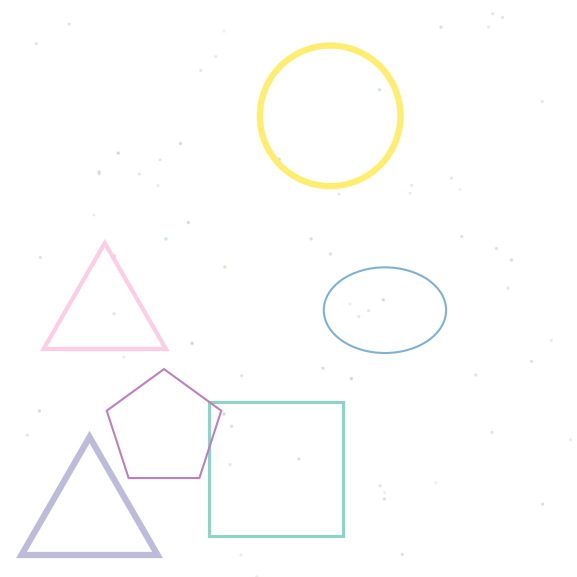[{"shape": "square", "thickness": 1.5, "radius": 0.58, "center": [0.478, 0.186]}, {"shape": "triangle", "thickness": 3, "radius": 0.68, "center": [0.155, 0.106]}, {"shape": "oval", "thickness": 1, "radius": 0.53, "center": [0.667, 0.462]}, {"shape": "triangle", "thickness": 2, "radius": 0.61, "center": [0.181, 0.456]}, {"shape": "pentagon", "thickness": 1, "radius": 0.52, "center": [0.284, 0.256]}, {"shape": "circle", "thickness": 3, "radius": 0.61, "center": [0.572, 0.799]}]